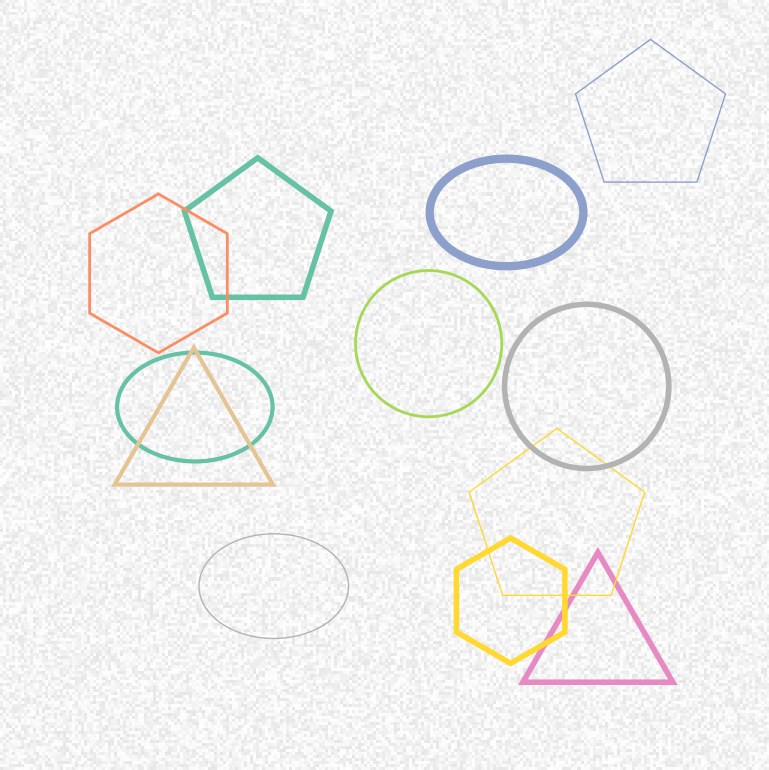[{"shape": "pentagon", "thickness": 2, "radius": 0.5, "center": [0.335, 0.695]}, {"shape": "oval", "thickness": 1.5, "radius": 0.5, "center": [0.253, 0.471]}, {"shape": "hexagon", "thickness": 1, "radius": 0.52, "center": [0.206, 0.645]}, {"shape": "pentagon", "thickness": 0.5, "radius": 0.51, "center": [0.845, 0.846]}, {"shape": "oval", "thickness": 3, "radius": 0.5, "center": [0.658, 0.724]}, {"shape": "triangle", "thickness": 2, "radius": 0.56, "center": [0.776, 0.17]}, {"shape": "circle", "thickness": 1, "radius": 0.47, "center": [0.557, 0.554]}, {"shape": "hexagon", "thickness": 2, "radius": 0.41, "center": [0.663, 0.22]}, {"shape": "pentagon", "thickness": 0.5, "radius": 0.6, "center": [0.723, 0.324]}, {"shape": "triangle", "thickness": 1.5, "radius": 0.59, "center": [0.252, 0.43]}, {"shape": "circle", "thickness": 2, "radius": 0.53, "center": [0.762, 0.498]}, {"shape": "oval", "thickness": 0.5, "radius": 0.49, "center": [0.356, 0.239]}]